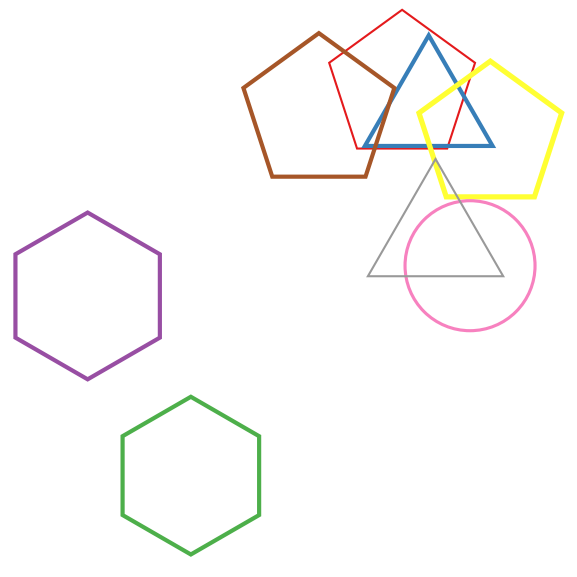[{"shape": "pentagon", "thickness": 1, "radius": 0.66, "center": [0.696, 0.849]}, {"shape": "triangle", "thickness": 2, "radius": 0.64, "center": [0.742, 0.81]}, {"shape": "hexagon", "thickness": 2, "radius": 0.68, "center": [0.33, 0.176]}, {"shape": "hexagon", "thickness": 2, "radius": 0.72, "center": [0.152, 0.487]}, {"shape": "pentagon", "thickness": 2.5, "radius": 0.65, "center": [0.849, 0.763]}, {"shape": "pentagon", "thickness": 2, "radius": 0.69, "center": [0.552, 0.804]}, {"shape": "circle", "thickness": 1.5, "radius": 0.56, "center": [0.814, 0.539]}, {"shape": "triangle", "thickness": 1, "radius": 0.68, "center": [0.754, 0.588]}]